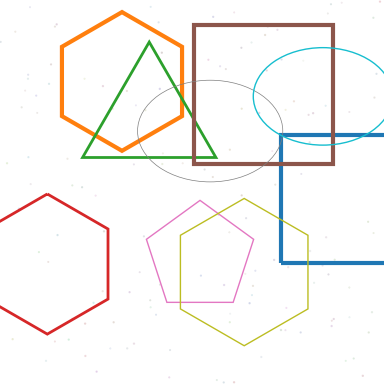[{"shape": "square", "thickness": 3, "radius": 0.83, "center": [0.896, 0.483]}, {"shape": "hexagon", "thickness": 3, "radius": 0.9, "center": [0.317, 0.788]}, {"shape": "triangle", "thickness": 2, "radius": 1.0, "center": [0.388, 0.691]}, {"shape": "hexagon", "thickness": 2, "radius": 0.91, "center": [0.123, 0.314]}, {"shape": "square", "thickness": 3, "radius": 0.91, "center": [0.685, 0.754]}, {"shape": "pentagon", "thickness": 1, "radius": 0.73, "center": [0.52, 0.333]}, {"shape": "oval", "thickness": 0.5, "radius": 0.94, "center": [0.546, 0.66]}, {"shape": "hexagon", "thickness": 1, "radius": 0.96, "center": [0.634, 0.293]}, {"shape": "oval", "thickness": 1, "radius": 0.9, "center": [0.839, 0.75]}]